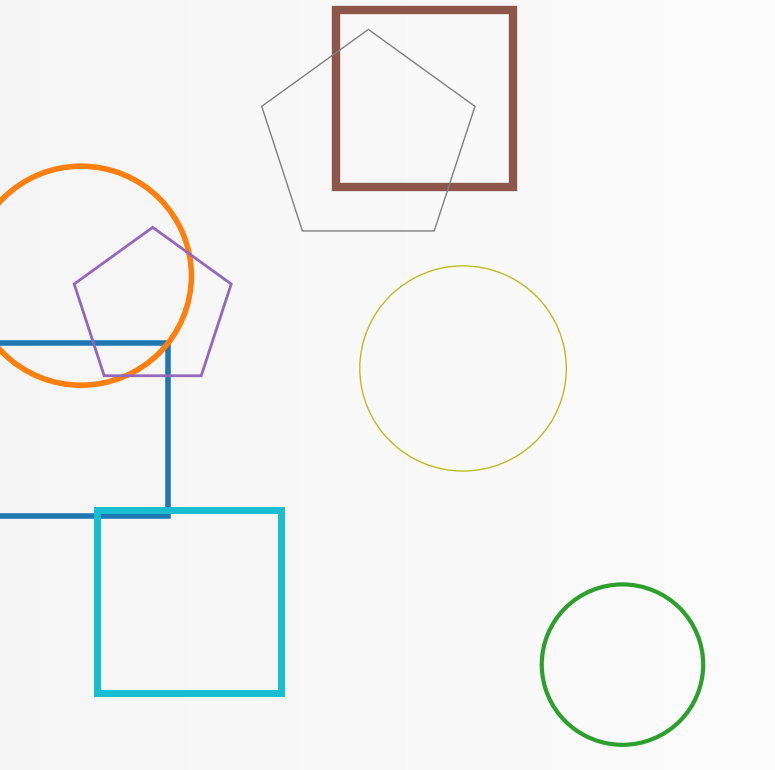[{"shape": "square", "thickness": 2, "radius": 0.56, "center": [0.104, 0.442]}, {"shape": "circle", "thickness": 2, "radius": 0.71, "center": [0.105, 0.642]}, {"shape": "circle", "thickness": 1.5, "radius": 0.52, "center": [0.803, 0.137]}, {"shape": "pentagon", "thickness": 1, "radius": 0.53, "center": [0.197, 0.598]}, {"shape": "square", "thickness": 3, "radius": 0.57, "center": [0.548, 0.872]}, {"shape": "pentagon", "thickness": 0.5, "radius": 0.72, "center": [0.475, 0.817]}, {"shape": "circle", "thickness": 0.5, "radius": 0.67, "center": [0.597, 0.521]}, {"shape": "square", "thickness": 2.5, "radius": 0.59, "center": [0.244, 0.219]}]